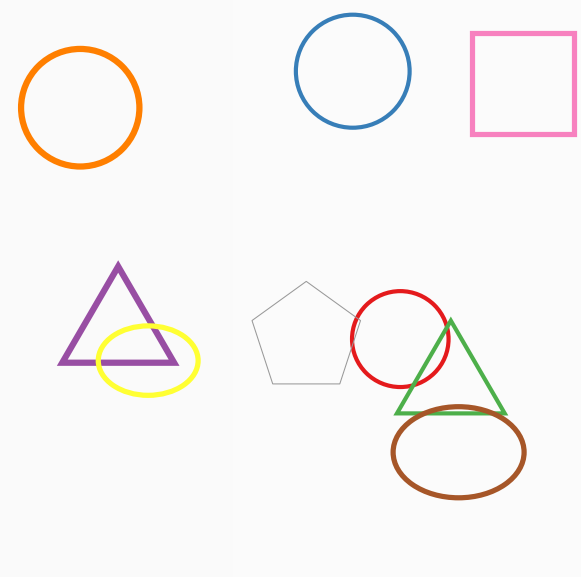[{"shape": "circle", "thickness": 2, "radius": 0.42, "center": [0.689, 0.412]}, {"shape": "circle", "thickness": 2, "radius": 0.49, "center": [0.607, 0.876]}, {"shape": "triangle", "thickness": 2, "radius": 0.54, "center": [0.776, 0.337]}, {"shape": "triangle", "thickness": 3, "radius": 0.56, "center": [0.203, 0.427]}, {"shape": "circle", "thickness": 3, "radius": 0.51, "center": [0.138, 0.813]}, {"shape": "oval", "thickness": 2.5, "radius": 0.43, "center": [0.255, 0.375]}, {"shape": "oval", "thickness": 2.5, "radius": 0.56, "center": [0.789, 0.216]}, {"shape": "square", "thickness": 2.5, "radius": 0.44, "center": [0.9, 0.854]}, {"shape": "pentagon", "thickness": 0.5, "radius": 0.49, "center": [0.527, 0.414]}]